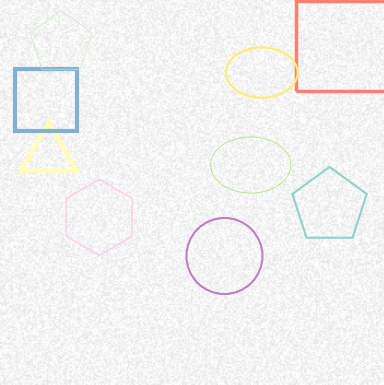[{"shape": "pentagon", "thickness": 1.5, "radius": 0.51, "center": [0.856, 0.465]}, {"shape": "triangle", "thickness": 3, "radius": 0.42, "center": [0.127, 0.598]}, {"shape": "square", "thickness": 2.5, "radius": 0.59, "center": [0.886, 0.88]}, {"shape": "square", "thickness": 3, "radius": 0.4, "center": [0.12, 0.739]}, {"shape": "oval", "thickness": 0.5, "radius": 0.52, "center": [0.651, 0.571]}, {"shape": "hexagon", "thickness": 1, "radius": 0.49, "center": [0.258, 0.435]}, {"shape": "circle", "thickness": 1.5, "radius": 0.49, "center": [0.583, 0.335]}, {"shape": "pentagon", "thickness": 0.5, "radius": 0.42, "center": [0.159, 0.888]}, {"shape": "oval", "thickness": 1.5, "radius": 0.47, "center": [0.68, 0.811]}]